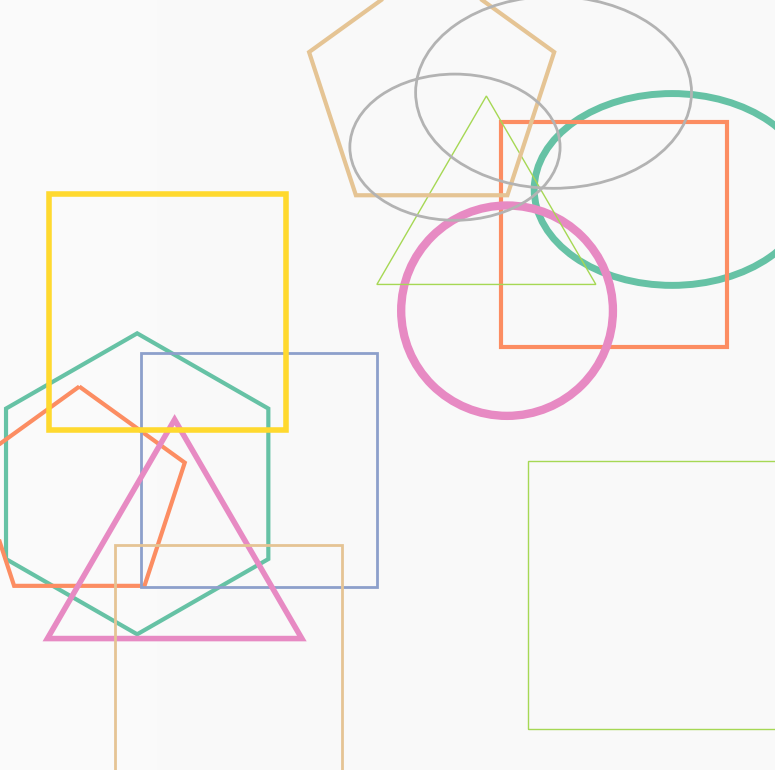[{"shape": "oval", "thickness": 2.5, "radius": 0.89, "center": [0.867, 0.754]}, {"shape": "hexagon", "thickness": 1.5, "radius": 0.98, "center": [0.177, 0.372]}, {"shape": "square", "thickness": 1.5, "radius": 0.73, "center": [0.793, 0.696]}, {"shape": "pentagon", "thickness": 1.5, "radius": 0.72, "center": [0.102, 0.355]}, {"shape": "square", "thickness": 1, "radius": 0.76, "center": [0.334, 0.39]}, {"shape": "triangle", "thickness": 2, "radius": 0.95, "center": [0.225, 0.265]}, {"shape": "circle", "thickness": 3, "radius": 0.68, "center": [0.654, 0.597]}, {"shape": "square", "thickness": 0.5, "radius": 0.87, "center": [0.855, 0.227]}, {"shape": "triangle", "thickness": 0.5, "radius": 0.82, "center": [0.628, 0.712]}, {"shape": "square", "thickness": 2, "radius": 0.76, "center": [0.216, 0.595]}, {"shape": "square", "thickness": 1, "radius": 0.73, "center": [0.295, 0.146]}, {"shape": "pentagon", "thickness": 1.5, "radius": 0.83, "center": [0.557, 0.881]}, {"shape": "oval", "thickness": 1, "radius": 0.89, "center": [0.714, 0.88]}, {"shape": "oval", "thickness": 1, "radius": 0.68, "center": [0.587, 0.809]}]